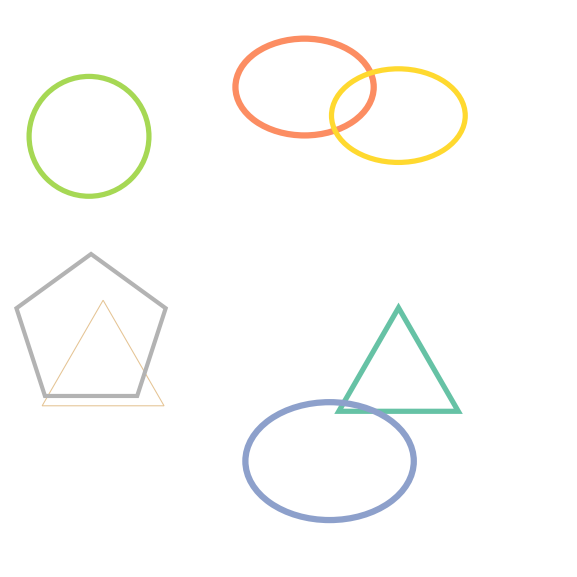[{"shape": "triangle", "thickness": 2.5, "radius": 0.6, "center": [0.69, 0.347]}, {"shape": "oval", "thickness": 3, "radius": 0.6, "center": [0.527, 0.848]}, {"shape": "oval", "thickness": 3, "radius": 0.73, "center": [0.571, 0.201]}, {"shape": "circle", "thickness": 2.5, "radius": 0.52, "center": [0.154, 0.763]}, {"shape": "oval", "thickness": 2.5, "radius": 0.58, "center": [0.69, 0.799]}, {"shape": "triangle", "thickness": 0.5, "radius": 0.61, "center": [0.179, 0.357]}, {"shape": "pentagon", "thickness": 2, "radius": 0.68, "center": [0.158, 0.423]}]